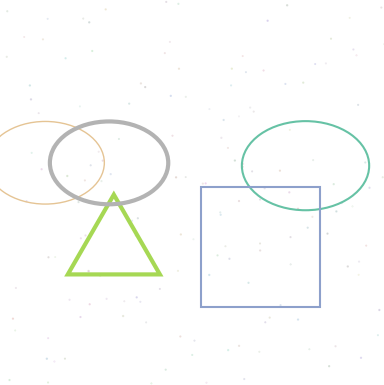[{"shape": "oval", "thickness": 1.5, "radius": 0.83, "center": [0.794, 0.57]}, {"shape": "square", "thickness": 1.5, "radius": 0.78, "center": [0.676, 0.358]}, {"shape": "triangle", "thickness": 3, "radius": 0.69, "center": [0.296, 0.356]}, {"shape": "oval", "thickness": 1, "radius": 0.77, "center": [0.118, 0.577]}, {"shape": "oval", "thickness": 3, "radius": 0.77, "center": [0.283, 0.577]}]